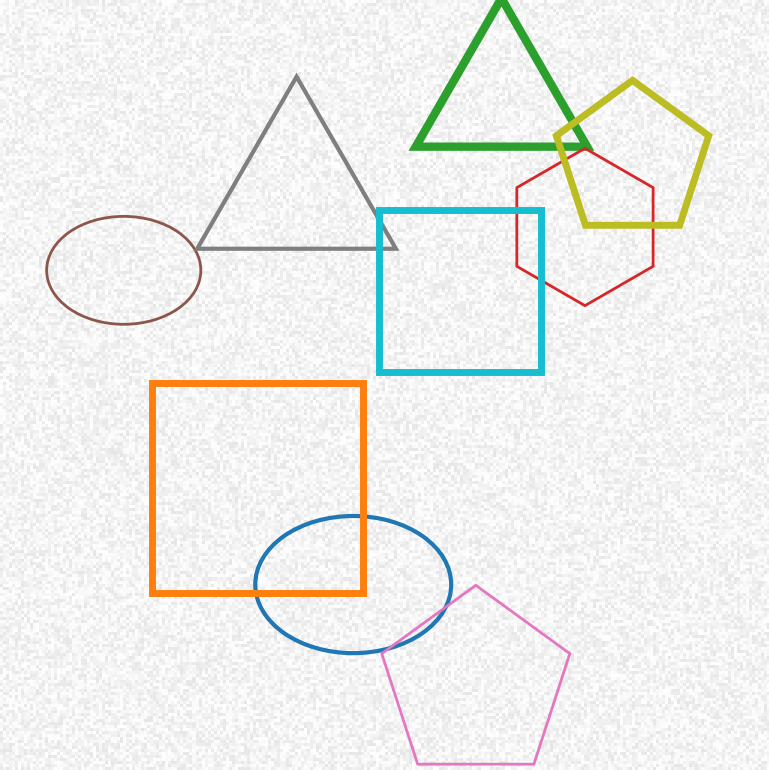[{"shape": "oval", "thickness": 1.5, "radius": 0.64, "center": [0.459, 0.241]}, {"shape": "square", "thickness": 2.5, "radius": 0.68, "center": [0.335, 0.366]}, {"shape": "triangle", "thickness": 3, "radius": 0.64, "center": [0.651, 0.874]}, {"shape": "hexagon", "thickness": 1, "radius": 0.51, "center": [0.76, 0.705]}, {"shape": "oval", "thickness": 1, "radius": 0.5, "center": [0.161, 0.649]}, {"shape": "pentagon", "thickness": 1, "radius": 0.64, "center": [0.618, 0.111]}, {"shape": "triangle", "thickness": 1.5, "radius": 0.74, "center": [0.385, 0.751]}, {"shape": "pentagon", "thickness": 2.5, "radius": 0.52, "center": [0.821, 0.792]}, {"shape": "square", "thickness": 2.5, "radius": 0.53, "center": [0.597, 0.622]}]